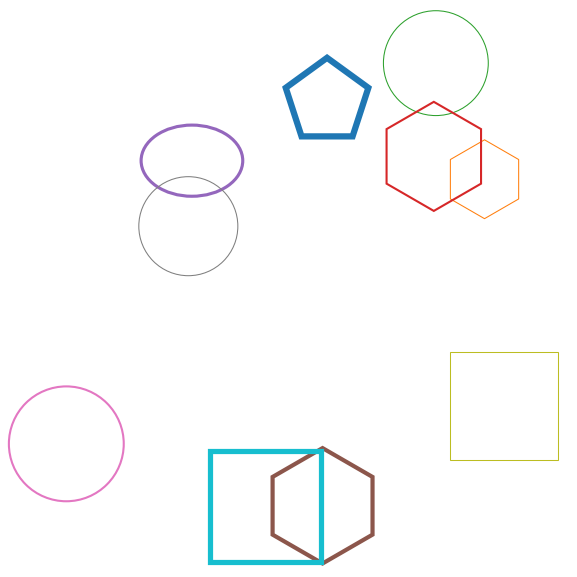[{"shape": "pentagon", "thickness": 3, "radius": 0.38, "center": [0.566, 0.824]}, {"shape": "hexagon", "thickness": 0.5, "radius": 0.34, "center": [0.839, 0.689]}, {"shape": "circle", "thickness": 0.5, "radius": 0.45, "center": [0.755, 0.89]}, {"shape": "hexagon", "thickness": 1, "radius": 0.47, "center": [0.751, 0.728]}, {"shape": "oval", "thickness": 1.5, "radius": 0.44, "center": [0.332, 0.721]}, {"shape": "hexagon", "thickness": 2, "radius": 0.5, "center": [0.559, 0.123]}, {"shape": "circle", "thickness": 1, "radius": 0.5, "center": [0.115, 0.231]}, {"shape": "circle", "thickness": 0.5, "radius": 0.43, "center": [0.326, 0.607]}, {"shape": "square", "thickness": 0.5, "radius": 0.47, "center": [0.873, 0.296]}, {"shape": "square", "thickness": 2.5, "radius": 0.48, "center": [0.46, 0.122]}]